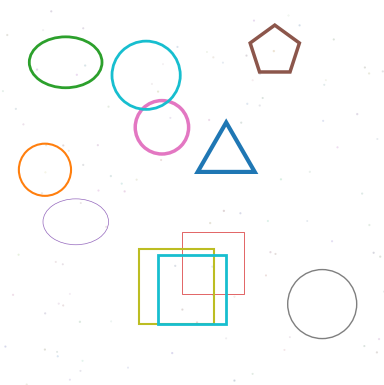[{"shape": "triangle", "thickness": 3, "radius": 0.43, "center": [0.588, 0.596]}, {"shape": "circle", "thickness": 1.5, "radius": 0.34, "center": [0.117, 0.559]}, {"shape": "oval", "thickness": 2, "radius": 0.47, "center": [0.171, 0.838]}, {"shape": "square", "thickness": 0.5, "radius": 0.41, "center": [0.553, 0.318]}, {"shape": "oval", "thickness": 0.5, "radius": 0.43, "center": [0.197, 0.424]}, {"shape": "pentagon", "thickness": 2.5, "radius": 0.34, "center": [0.714, 0.867]}, {"shape": "circle", "thickness": 2.5, "radius": 0.35, "center": [0.421, 0.669]}, {"shape": "circle", "thickness": 1, "radius": 0.45, "center": [0.837, 0.21]}, {"shape": "square", "thickness": 1.5, "radius": 0.49, "center": [0.457, 0.255]}, {"shape": "circle", "thickness": 2, "radius": 0.44, "center": [0.38, 0.805]}, {"shape": "square", "thickness": 2, "radius": 0.45, "center": [0.499, 0.247]}]